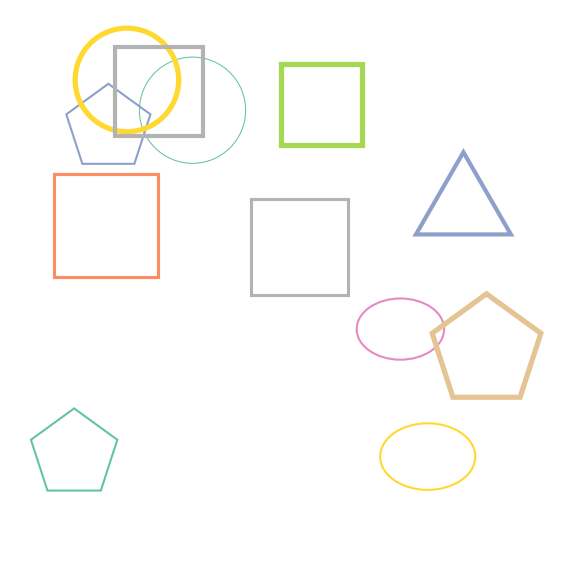[{"shape": "pentagon", "thickness": 1, "radius": 0.39, "center": [0.128, 0.213]}, {"shape": "circle", "thickness": 0.5, "radius": 0.46, "center": [0.333, 0.808]}, {"shape": "square", "thickness": 1.5, "radius": 0.45, "center": [0.184, 0.609]}, {"shape": "triangle", "thickness": 2, "radius": 0.47, "center": [0.802, 0.641]}, {"shape": "pentagon", "thickness": 1, "radius": 0.38, "center": [0.188, 0.777]}, {"shape": "oval", "thickness": 1, "radius": 0.38, "center": [0.693, 0.429]}, {"shape": "square", "thickness": 2.5, "radius": 0.35, "center": [0.556, 0.818]}, {"shape": "circle", "thickness": 2.5, "radius": 0.45, "center": [0.22, 0.861]}, {"shape": "oval", "thickness": 1, "radius": 0.41, "center": [0.741, 0.208]}, {"shape": "pentagon", "thickness": 2.5, "radius": 0.49, "center": [0.842, 0.391]}, {"shape": "square", "thickness": 1.5, "radius": 0.42, "center": [0.519, 0.571]}, {"shape": "square", "thickness": 2, "radius": 0.38, "center": [0.276, 0.84]}]